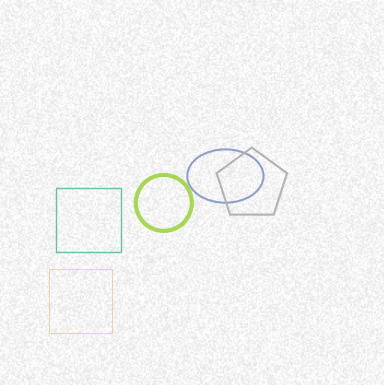[{"shape": "square", "thickness": 1, "radius": 0.42, "center": [0.23, 0.428]}, {"shape": "oval", "thickness": 1.5, "radius": 0.5, "center": [0.585, 0.543]}, {"shape": "circle", "thickness": 3, "radius": 0.36, "center": [0.425, 0.473]}, {"shape": "square", "thickness": 0.5, "radius": 0.41, "center": [0.209, 0.219]}, {"shape": "pentagon", "thickness": 1.5, "radius": 0.48, "center": [0.654, 0.52]}]